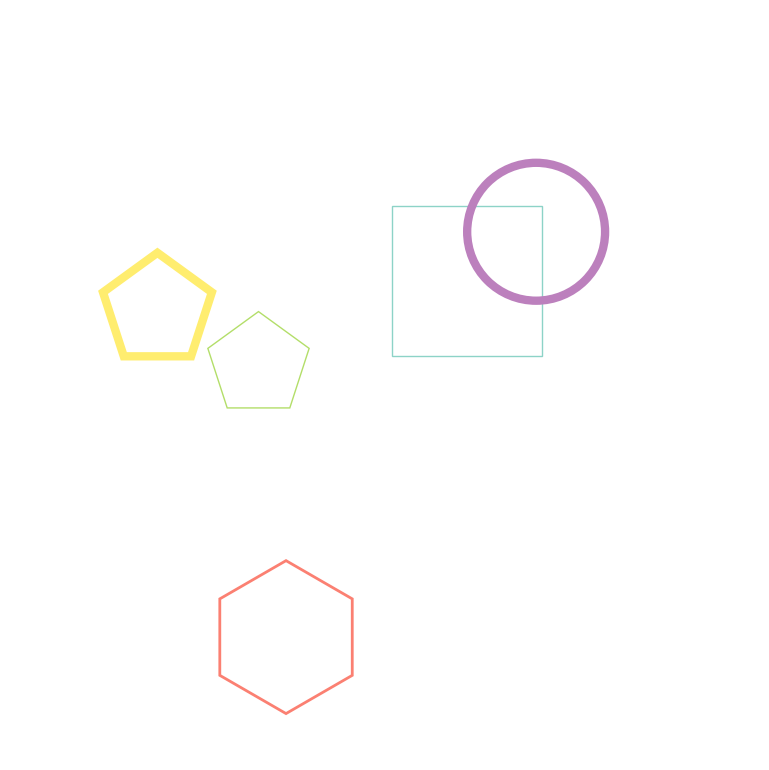[{"shape": "square", "thickness": 0.5, "radius": 0.49, "center": [0.607, 0.635]}, {"shape": "hexagon", "thickness": 1, "radius": 0.5, "center": [0.371, 0.173]}, {"shape": "pentagon", "thickness": 0.5, "radius": 0.35, "center": [0.336, 0.526]}, {"shape": "circle", "thickness": 3, "radius": 0.45, "center": [0.696, 0.699]}, {"shape": "pentagon", "thickness": 3, "radius": 0.37, "center": [0.204, 0.597]}]